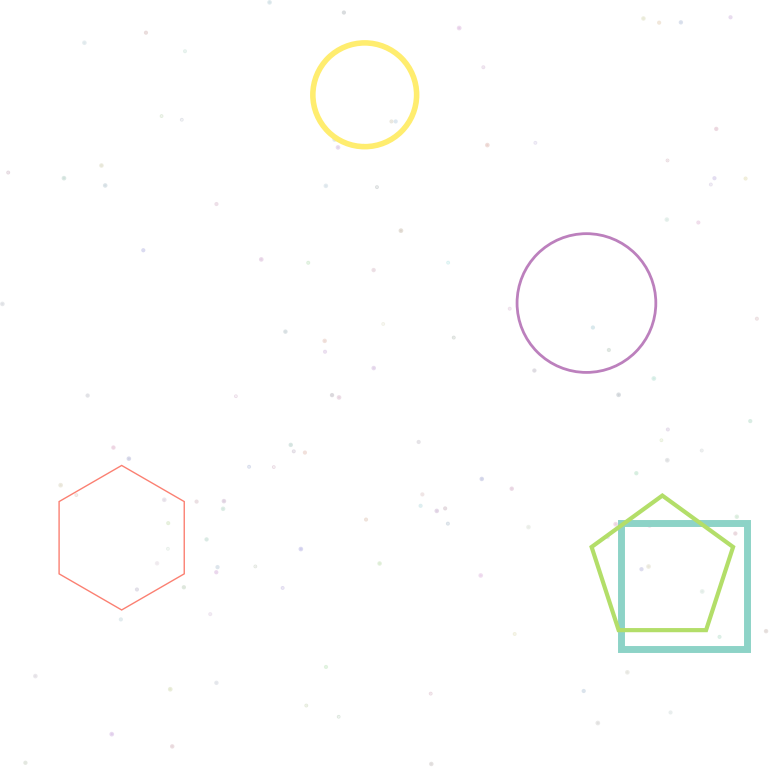[{"shape": "square", "thickness": 2.5, "radius": 0.41, "center": [0.888, 0.239]}, {"shape": "hexagon", "thickness": 0.5, "radius": 0.47, "center": [0.158, 0.302]}, {"shape": "pentagon", "thickness": 1.5, "radius": 0.48, "center": [0.86, 0.26]}, {"shape": "circle", "thickness": 1, "radius": 0.45, "center": [0.762, 0.606]}, {"shape": "circle", "thickness": 2, "radius": 0.34, "center": [0.474, 0.877]}]